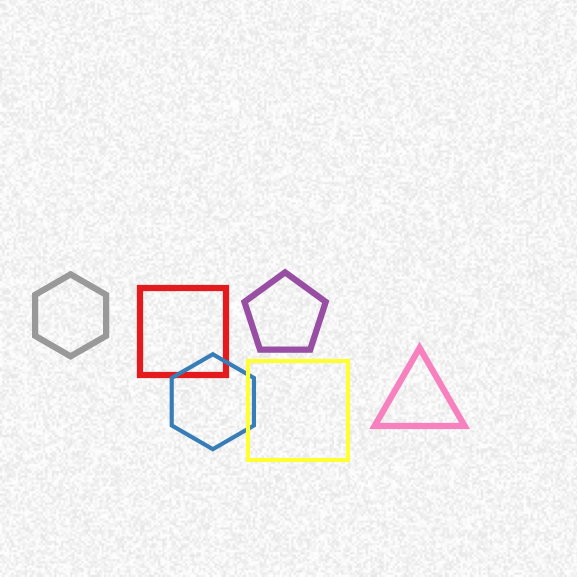[{"shape": "square", "thickness": 3, "radius": 0.37, "center": [0.317, 0.425]}, {"shape": "hexagon", "thickness": 2, "radius": 0.41, "center": [0.369, 0.304]}, {"shape": "pentagon", "thickness": 3, "radius": 0.37, "center": [0.494, 0.454]}, {"shape": "square", "thickness": 2, "radius": 0.43, "center": [0.516, 0.289]}, {"shape": "triangle", "thickness": 3, "radius": 0.45, "center": [0.727, 0.307]}, {"shape": "hexagon", "thickness": 3, "radius": 0.35, "center": [0.122, 0.453]}]